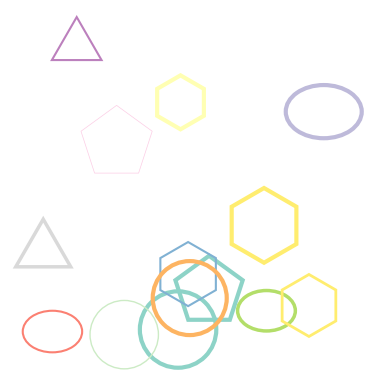[{"shape": "pentagon", "thickness": 3, "radius": 0.46, "center": [0.543, 0.244]}, {"shape": "circle", "thickness": 3, "radius": 0.5, "center": [0.463, 0.144]}, {"shape": "hexagon", "thickness": 3, "radius": 0.35, "center": [0.469, 0.734]}, {"shape": "oval", "thickness": 3, "radius": 0.49, "center": [0.841, 0.71]}, {"shape": "oval", "thickness": 1.5, "radius": 0.39, "center": [0.136, 0.139]}, {"shape": "hexagon", "thickness": 1.5, "radius": 0.42, "center": [0.489, 0.288]}, {"shape": "circle", "thickness": 3, "radius": 0.48, "center": [0.493, 0.226]}, {"shape": "oval", "thickness": 2.5, "radius": 0.38, "center": [0.692, 0.193]}, {"shape": "pentagon", "thickness": 0.5, "radius": 0.49, "center": [0.303, 0.629]}, {"shape": "triangle", "thickness": 2.5, "radius": 0.41, "center": [0.112, 0.348]}, {"shape": "triangle", "thickness": 1.5, "radius": 0.37, "center": [0.199, 0.881]}, {"shape": "circle", "thickness": 1, "radius": 0.44, "center": [0.323, 0.131]}, {"shape": "hexagon", "thickness": 3, "radius": 0.49, "center": [0.686, 0.415]}, {"shape": "hexagon", "thickness": 2, "radius": 0.4, "center": [0.803, 0.207]}]